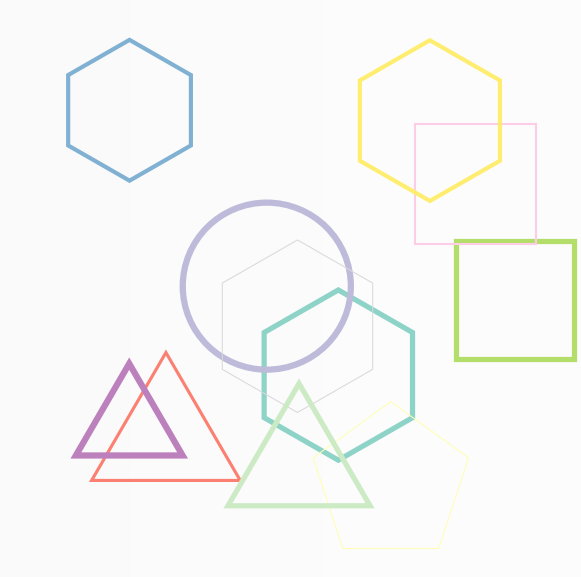[{"shape": "hexagon", "thickness": 2.5, "radius": 0.74, "center": [0.582, 0.35]}, {"shape": "pentagon", "thickness": 0.5, "radius": 0.7, "center": [0.672, 0.163]}, {"shape": "circle", "thickness": 3, "radius": 0.72, "center": [0.459, 0.504]}, {"shape": "triangle", "thickness": 1.5, "radius": 0.74, "center": [0.285, 0.241]}, {"shape": "hexagon", "thickness": 2, "radius": 0.61, "center": [0.223, 0.808]}, {"shape": "square", "thickness": 2.5, "radius": 0.51, "center": [0.886, 0.48]}, {"shape": "square", "thickness": 1, "radius": 0.52, "center": [0.818, 0.68]}, {"shape": "hexagon", "thickness": 0.5, "radius": 0.75, "center": [0.512, 0.434]}, {"shape": "triangle", "thickness": 3, "radius": 0.53, "center": [0.222, 0.263]}, {"shape": "triangle", "thickness": 2.5, "radius": 0.71, "center": [0.514, 0.194]}, {"shape": "hexagon", "thickness": 2, "radius": 0.7, "center": [0.74, 0.79]}]